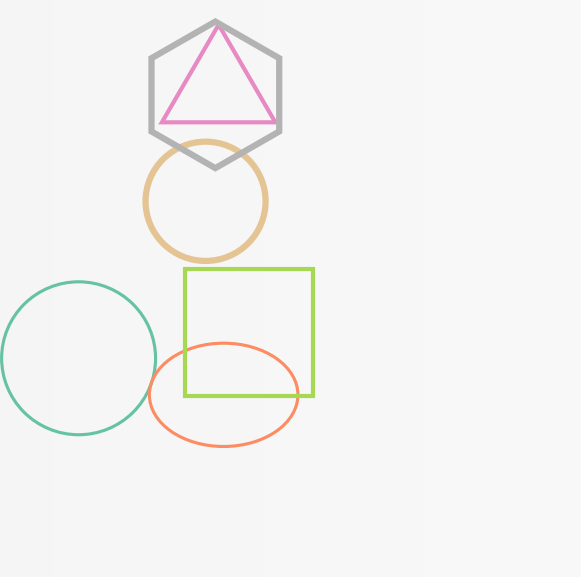[{"shape": "circle", "thickness": 1.5, "radius": 0.66, "center": [0.135, 0.379]}, {"shape": "oval", "thickness": 1.5, "radius": 0.64, "center": [0.385, 0.315]}, {"shape": "triangle", "thickness": 2, "radius": 0.56, "center": [0.376, 0.844]}, {"shape": "square", "thickness": 2, "radius": 0.55, "center": [0.429, 0.424]}, {"shape": "circle", "thickness": 3, "radius": 0.52, "center": [0.354, 0.651]}, {"shape": "hexagon", "thickness": 3, "radius": 0.63, "center": [0.37, 0.835]}]